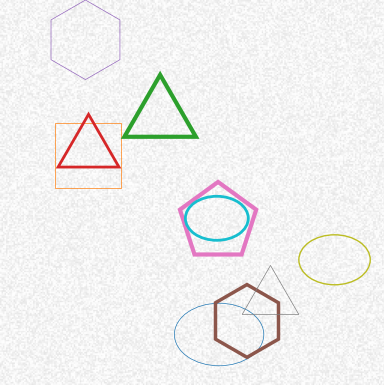[{"shape": "oval", "thickness": 0.5, "radius": 0.58, "center": [0.569, 0.131]}, {"shape": "square", "thickness": 0.5, "radius": 0.43, "center": [0.229, 0.596]}, {"shape": "triangle", "thickness": 3, "radius": 0.54, "center": [0.416, 0.698]}, {"shape": "triangle", "thickness": 2, "radius": 0.46, "center": [0.23, 0.612]}, {"shape": "hexagon", "thickness": 0.5, "radius": 0.52, "center": [0.222, 0.897]}, {"shape": "hexagon", "thickness": 2.5, "radius": 0.47, "center": [0.642, 0.166]}, {"shape": "pentagon", "thickness": 3, "radius": 0.52, "center": [0.566, 0.423]}, {"shape": "triangle", "thickness": 0.5, "radius": 0.42, "center": [0.703, 0.226]}, {"shape": "oval", "thickness": 1, "radius": 0.46, "center": [0.869, 0.325]}, {"shape": "oval", "thickness": 2, "radius": 0.41, "center": [0.563, 0.433]}]